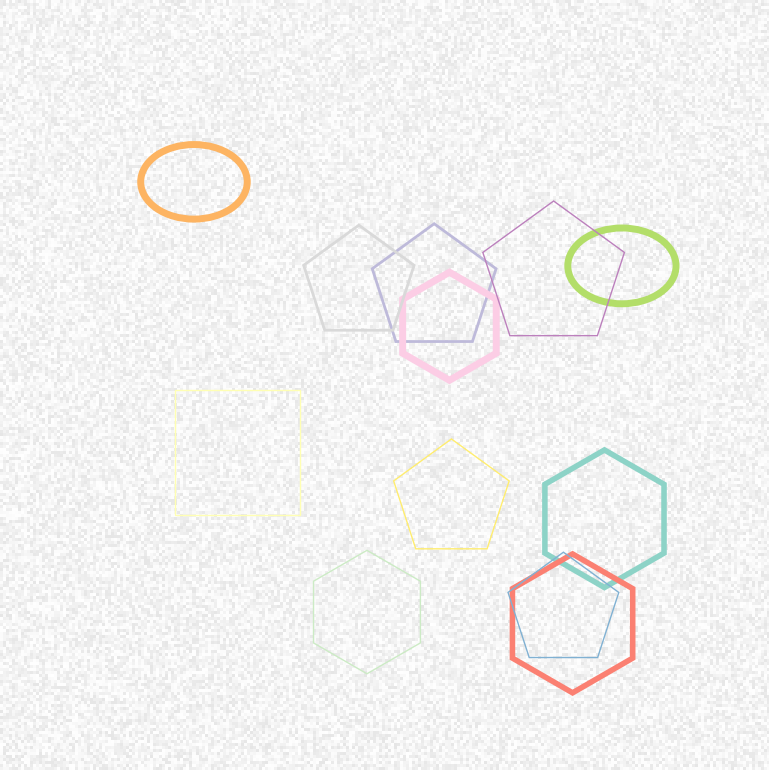[{"shape": "hexagon", "thickness": 2, "radius": 0.45, "center": [0.785, 0.326]}, {"shape": "square", "thickness": 0.5, "radius": 0.41, "center": [0.309, 0.413]}, {"shape": "pentagon", "thickness": 1, "radius": 0.42, "center": [0.564, 0.625]}, {"shape": "hexagon", "thickness": 2, "radius": 0.45, "center": [0.744, 0.19]}, {"shape": "pentagon", "thickness": 0.5, "radius": 0.38, "center": [0.732, 0.207]}, {"shape": "oval", "thickness": 2.5, "radius": 0.35, "center": [0.252, 0.764]}, {"shape": "oval", "thickness": 2.5, "radius": 0.35, "center": [0.808, 0.655]}, {"shape": "hexagon", "thickness": 2.5, "radius": 0.35, "center": [0.584, 0.576]}, {"shape": "pentagon", "thickness": 1, "radius": 0.38, "center": [0.466, 0.632]}, {"shape": "pentagon", "thickness": 0.5, "radius": 0.48, "center": [0.719, 0.642]}, {"shape": "hexagon", "thickness": 0.5, "radius": 0.4, "center": [0.477, 0.205]}, {"shape": "pentagon", "thickness": 0.5, "radius": 0.39, "center": [0.586, 0.351]}]